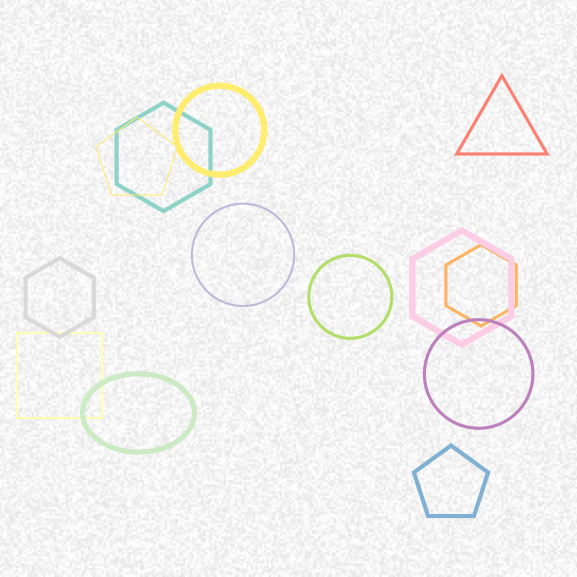[{"shape": "hexagon", "thickness": 2, "radius": 0.47, "center": [0.283, 0.727]}, {"shape": "square", "thickness": 1, "radius": 0.37, "center": [0.103, 0.349]}, {"shape": "circle", "thickness": 1, "radius": 0.44, "center": [0.421, 0.558]}, {"shape": "triangle", "thickness": 1.5, "radius": 0.45, "center": [0.869, 0.778]}, {"shape": "pentagon", "thickness": 2, "radius": 0.34, "center": [0.781, 0.16]}, {"shape": "hexagon", "thickness": 1.5, "radius": 0.35, "center": [0.833, 0.505]}, {"shape": "circle", "thickness": 1.5, "radius": 0.36, "center": [0.607, 0.485]}, {"shape": "hexagon", "thickness": 3, "radius": 0.49, "center": [0.8, 0.501]}, {"shape": "hexagon", "thickness": 2, "radius": 0.34, "center": [0.103, 0.484]}, {"shape": "circle", "thickness": 1.5, "radius": 0.47, "center": [0.829, 0.352]}, {"shape": "oval", "thickness": 2.5, "radius": 0.48, "center": [0.24, 0.284]}, {"shape": "circle", "thickness": 3, "radius": 0.39, "center": [0.381, 0.774]}, {"shape": "pentagon", "thickness": 0.5, "radius": 0.37, "center": [0.237, 0.722]}]